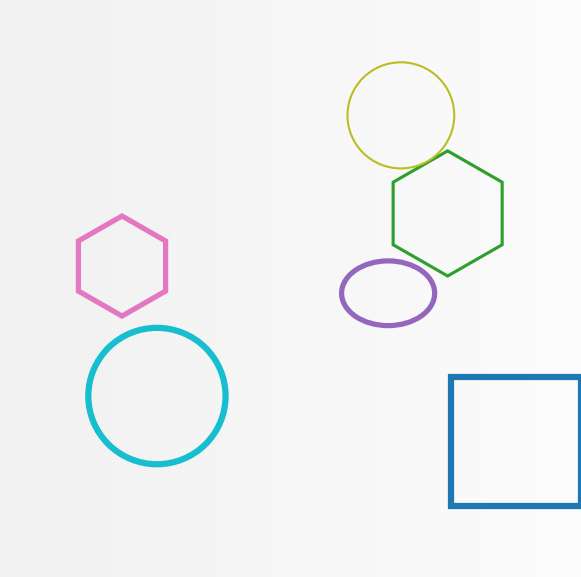[{"shape": "square", "thickness": 3, "radius": 0.56, "center": [0.888, 0.235]}, {"shape": "hexagon", "thickness": 1.5, "radius": 0.54, "center": [0.77, 0.63]}, {"shape": "oval", "thickness": 2.5, "radius": 0.4, "center": [0.668, 0.491]}, {"shape": "hexagon", "thickness": 2.5, "radius": 0.43, "center": [0.21, 0.538]}, {"shape": "circle", "thickness": 1, "radius": 0.46, "center": [0.69, 0.799]}, {"shape": "circle", "thickness": 3, "radius": 0.59, "center": [0.27, 0.313]}]